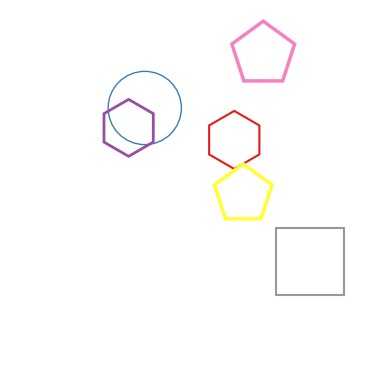[{"shape": "hexagon", "thickness": 1.5, "radius": 0.38, "center": [0.608, 0.637]}, {"shape": "circle", "thickness": 1, "radius": 0.48, "center": [0.376, 0.72]}, {"shape": "hexagon", "thickness": 2, "radius": 0.37, "center": [0.334, 0.668]}, {"shape": "pentagon", "thickness": 2.5, "radius": 0.39, "center": [0.632, 0.495]}, {"shape": "pentagon", "thickness": 2.5, "radius": 0.43, "center": [0.684, 0.859]}, {"shape": "square", "thickness": 1.5, "radius": 0.44, "center": [0.806, 0.321]}]